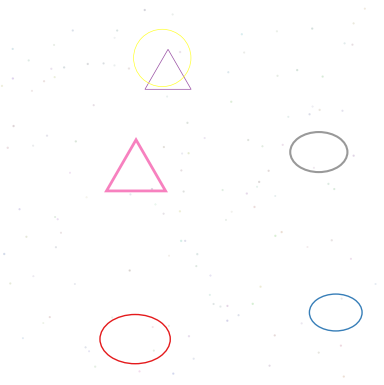[{"shape": "oval", "thickness": 1, "radius": 0.46, "center": [0.351, 0.119]}, {"shape": "oval", "thickness": 1, "radius": 0.34, "center": [0.872, 0.188]}, {"shape": "triangle", "thickness": 0.5, "radius": 0.35, "center": [0.436, 0.803]}, {"shape": "circle", "thickness": 0.5, "radius": 0.37, "center": [0.421, 0.849]}, {"shape": "triangle", "thickness": 2, "radius": 0.44, "center": [0.353, 0.548]}, {"shape": "oval", "thickness": 1.5, "radius": 0.37, "center": [0.828, 0.605]}]